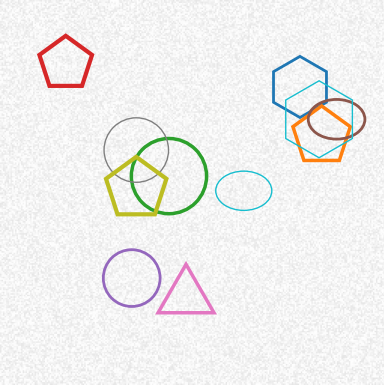[{"shape": "hexagon", "thickness": 2, "radius": 0.4, "center": [0.779, 0.774]}, {"shape": "pentagon", "thickness": 2.5, "radius": 0.39, "center": [0.835, 0.647]}, {"shape": "circle", "thickness": 2.5, "radius": 0.49, "center": [0.439, 0.543]}, {"shape": "pentagon", "thickness": 3, "radius": 0.36, "center": [0.171, 0.835]}, {"shape": "circle", "thickness": 2, "radius": 0.37, "center": [0.342, 0.278]}, {"shape": "oval", "thickness": 2, "radius": 0.37, "center": [0.874, 0.69]}, {"shape": "triangle", "thickness": 2.5, "radius": 0.42, "center": [0.483, 0.23]}, {"shape": "circle", "thickness": 1, "radius": 0.42, "center": [0.354, 0.61]}, {"shape": "pentagon", "thickness": 3, "radius": 0.41, "center": [0.354, 0.51]}, {"shape": "hexagon", "thickness": 1, "radius": 0.5, "center": [0.829, 0.69]}, {"shape": "oval", "thickness": 1, "radius": 0.36, "center": [0.633, 0.505]}]